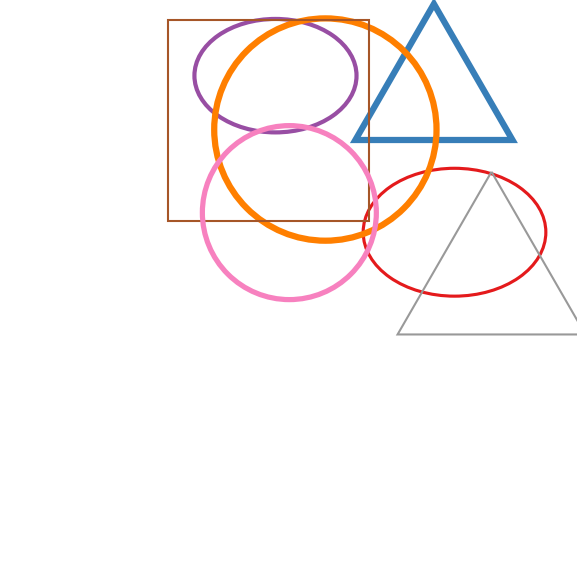[{"shape": "oval", "thickness": 1.5, "radius": 0.79, "center": [0.787, 0.597]}, {"shape": "triangle", "thickness": 3, "radius": 0.79, "center": [0.751, 0.835]}, {"shape": "oval", "thickness": 2, "radius": 0.7, "center": [0.477, 0.868]}, {"shape": "circle", "thickness": 3, "radius": 0.96, "center": [0.563, 0.775]}, {"shape": "square", "thickness": 1, "radius": 0.87, "center": [0.465, 0.791]}, {"shape": "circle", "thickness": 2.5, "radius": 0.75, "center": [0.501, 0.631]}, {"shape": "triangle", "thickness": 1, "radius": 0.94, "center": [0.851, 0.514]}]